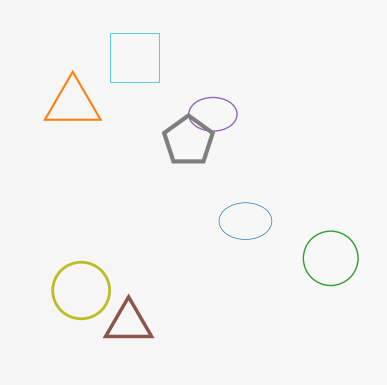[{"shape": "oval", "thickness": 0.5, "radius": 0.34, "center": [0.633, 0.426]}, {"shape": "triangle", "thickness": 1.5, "radius": 0.42, "center": [0.188, 0.731]}, {"shape": "circle", "thickness": 1, "radius": 0.35, "center": [0.853, 0.329]}, {"shape": "oval", "thickness": 1, "radius": 0.31, "center": [0.549, 0.703]}, {"shape": "triangle", "thickness": 2.5, "radius": 0.34, "center": [0.332, 0.16]}, {"shape": "pentagon", "thickness": 3, "radius": 0.33, "center": [0.486, 0.634]}, {"shape": "circle", "thickness": 2, "radius": 0.37, "center": [0.209, 0.245]}, {"shape": "square", "thickness": 0.5, "radius": 0.32, "center": [0.347, 0.851]}]